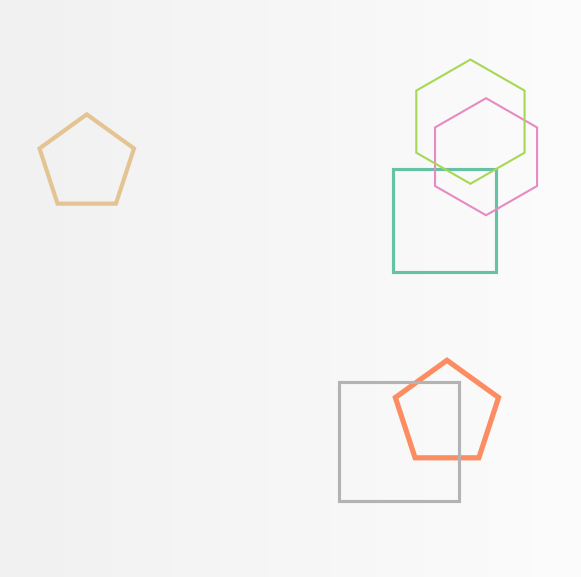[{"shape": "square", "thickness": 1.5, "radius": 0.44, "center": [0.764, 0.617]}, {"shape": "pentagon", "thickness": 2.5, "radius": 0.47, "center": [0.769, 0.282]}, {"shape": "hexagon", "thickness": 1, "radius": 0.51, "center": [0.836, 0.728]}, {"shape": "hexagon", "thickness": 1, "radius": 0.54, "center": [0.809, 0.788]}, {"shape": "pentagon", "thickness": 2, "radius": 0.43, "center": [0.149, 0.716]}, {"shape": "square", "thickness": 1.5, "radius": 0.52, "center": [0.686, 0.234]}]